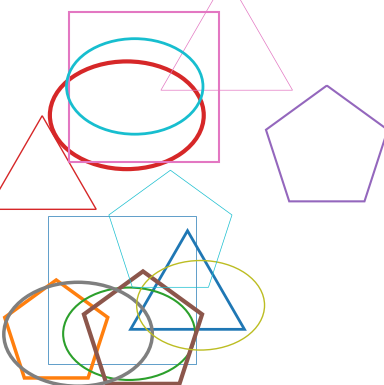[{"shape": "triangle", "thickness": 2, "radius": 0.85, "center": [0.487, 0.23]}, {"shape": "square", "thickness": 0.5, "radius": 0.96, "center": [0.316, 0.246]}, {"shape": "pentagon", "thickness": 2.5, "radius": 0.7, "center": [0.146, 0.132]}, {"shape": "oval", "thickness": 1.5, "radius": 0.86, "center": [0.335, 0.133]}, {"shape": "oval", "thickness": 3, "radius": 1.0, "center": [0.329, 0.701]}, {"shape": "triangle", "thickness": 1, "radius": 0.81, "center": [0.11, 0.537]}, {"shape": "pentagon", "thickness": 1.5, "radius": 0.83, "center": [0.849, 0.612]}, {"shape": "pentagon", "thickness": 3, "radius": 0.81, "center": [0.371, 0.134]}, {"shape": "triangle", "thickness": 0.5, "radius": 0.99, "center": [0.589, 0.864]}, {"shape": "square", "thickness": 1.5, "radius": 0.97, "center": [0.374, 0.774]}, {"shape": "oval", "thickness": 2.5, "radius": 0.96, "center": [0.203, 0.132]}, {"shape": "oval", "thickness": 1, "radius": 0.83, "center": [0.521, 0.207]}, {"shape": "pentagon", "thickness": 0.5, "radius": 0.84, "center": [0.443, 0.39]}, {"shape": "oval", "thickness": 2, "radius": 0.89, "center": [0.35, 0.776]}]